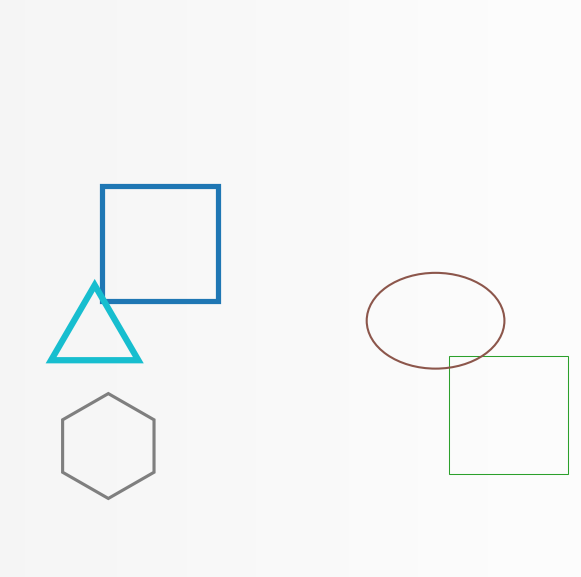[{"shape": "square", "thickness": 2.5, "radius": 0.5, "center": [0.275, 0.577]}, {"shape": "square", "thickness": 0.5, "radius": 0.51, "center": [0.874, 0.28]}, {"shape": "oval", "thickness": 1, "radius": 0.59, "center": [0.749, 0.444]}, {"shape": "hexagon", "thickness": 1.5, "radius": 0.45, "center": [0.186, 0.227]}, {"shape": "triangle", "thickness": 3, "radius": 0.43, "center": [0.163, 0.419]}]